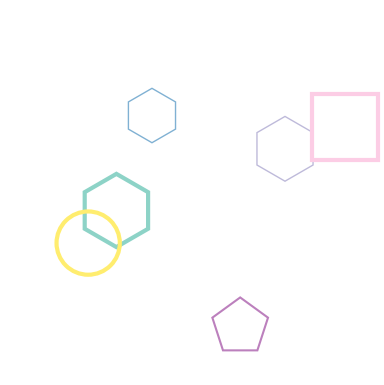[{"shape": "hexagon", "thickness": 3, "radius": 0.48, "center": [0.302, 0.453]}, {"shape": "hexagon", "thickness": 1, "radius": 0.42, "center": [0.74, 0.613]}, {"shape": "hexagon", "thickness": 1, "radius": 0.35, "center": [0.395, 0.7]}, {"shape": "square", "thickness": 3, "radius": 0.43, "center": [0.896, 0.67]}, {"shape": "pentagon", "thickness": 1.5, "radius": 0.38, "center": [0.624, 0.151]}, {"shape": "circle", "thickness": 3, "radius": 0.41, "center": [0.229, 0.369]}]